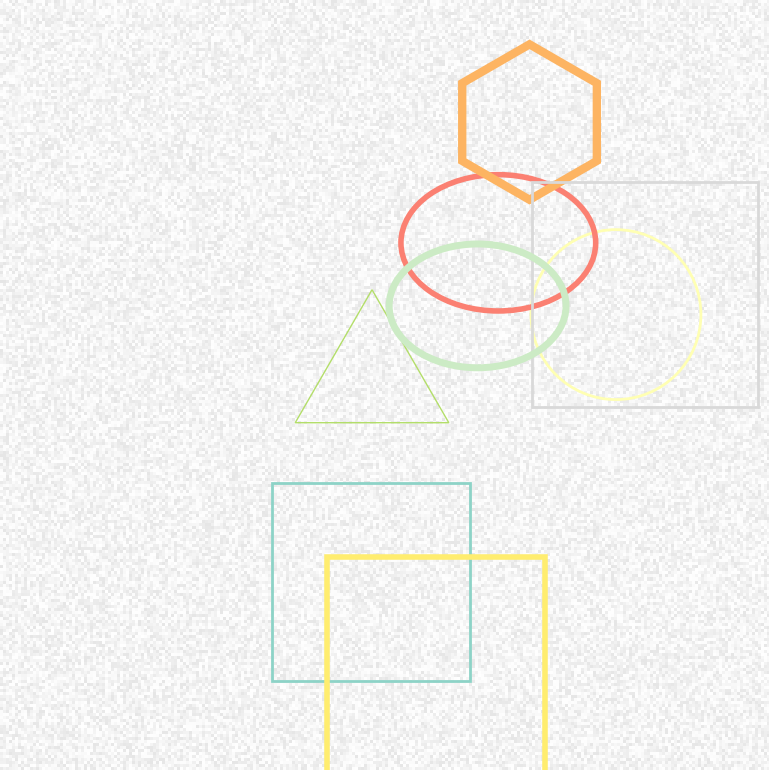[{"shape": "square", "thickness": 1, "radius": 0.64, "center": [0.482, 0.245]}, {"shape": "circle", "thickness": 1, "radius": 0.55, "center": [0.8, 0.591]}, {"shape": "oval", "thickness": 2, "radius": 0.63, "center": [0.647, 0.685]}, {"shape": "hexagon", "thickness": 3, "radius": 0.5, "center": [0.688, 0.841]}, {"shape": "triangle", "thickness": 0.5, "radius": 0.58, "center": [0.483, 0.509]}, {"shape": "square", "thickness": 1, "radius": 0.73, "center": [0.838, 0.617]}, {"shape": "oval", "thickness": 2.5, "radius": 0.57, "center": [0.62, 0.603]}, {"shape": "square", "thickness": 2, "radius": 0.71, "center": [0.567, 0.135]}]